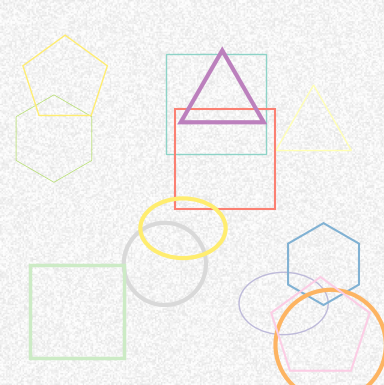[{"shape": "square", "thickness": 1, "radius": 0.65, "center": [0.561, 0.73]}, {"shape": "triangle", "thickness": 1, "radius": 0.57, "center": [0.815, 0.666]}, {"shape": "oval", "thickness": 1, "radius": 0.58, "center": [0.737, 0.212]}, {"shape": "square", "thickness": 1.5, "radius": 0.65, "center": [0.584, 0.587]}, {"shape": "hexagon", "thickness": 1.5, "radius": 0.53, "center": [0.84, 0.314]}, {"shape": "circle", "thickness": 3, "radius": 0.72, "center": [0.859, 0.104]}, {"shape": "hexagon", "thickness": 0.5, "radius": 0.57, "center": [0.14, 0.64]}, {"shape": "pentagon", "thickness": 1.5, "radius": 0.67, "center": [0.832, 0.146]}, {"shape": "circle", "thickness": 3, "radius": 0.53, "center": [0.428, 0.315]}, {"shape": "triangle", "thickness": 3, "radius": 0.62, "center": [0.577, 0.745]}, {"shape": "square", "thickness": 2.5, "radius": 0.61, "center": [0.2, 0.191]}, {"shape": "pentagon", "thickness": 1, "radius": 0.58, "center": [0.169, 0.793]}, {"shape": "oval", "thickness": 3, "radius": 0.55, "center": [0.475, 0.407]}]